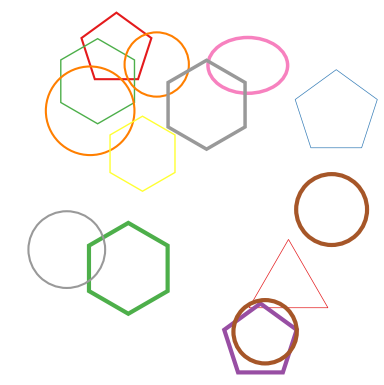[{"shape": "triangle", "thickness": 0.5, "radius": 0.59, "center": [0.749, 0.26]}, {"shape": "pentagon", "thickness": 1.5, "radius": 0.48, "center": [0.302, 0.872]}, {"shape": "pentagon", "thickness": 0.5, "radius": 0.56, "center": [0.873, 0.707]}, {"shape": "hexagon", "thickness": 1, "radius": 0.55, "center": [0.254, 0.789]}, {"shape": "hexagon", "thickness": 3, "radius": 0.59, "center": [0.333, 0.303]}, {"shape": "pentagon", "thickness": 3, "radius": 0.49, "center": [0.677, 0.113]}, {"shape": "circle", "thickness": 1.5, "radius": 0.42, "center": [0.407, 0.832]}, {"shape": "circle", "thickness": 1.5, "radius": 0.58, "center": [0.234, 0.712]}, {"shape": "hexagon", "thickness": 1, "radius": 0.49, "center": [0.37, 0.601]}, {"shape": "circle", "thickness": 3, "radius": 0.46, "center": [0.861, 0.456]}, {"shape": "circle", "thickness": 3, "radius": 0.41, "center": [0.689, 0.138]}, {"shape": "oval", "thickness": 2.5, "radius": 0.52, "center": [0.644, 0.83]}, {"shape": "hexagon", "thickness": 2.5, "radius": 0.58, "center": [0.537, 0.728]}, {"shape": "circle", "thickness": 1.5, "radius": 0.5, "center": [0.173, 0.352]}]